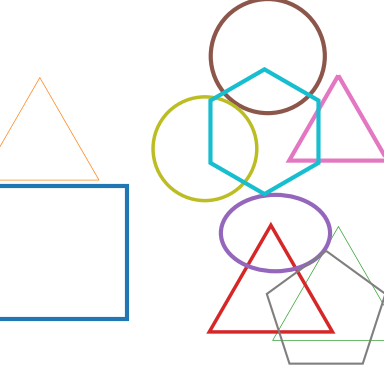[{"shape": "square", "thickness": 3, "radius": 0.86, "center": [0.157, 0.344]}, {"shape": "triangle", "thickness": 0.5, "radius": 0.89, "center": [0.103, 0.621]}, {"shape": "triangle", "thickness": 0.5, "radius": 0.99, "center": [0.879, 0.214]}, {"shape": "triangle", "thickness": 2.5, "radius": 0.92, "center": [0.704, 0.23]}, {"shape": "oval", "thickness": 3, "radius": 0.71, "center": [0.715, 0.395]}, {"shape": "circle", "thickness": 3, "radius": 0.74, "center": [0.696, 0.854]}, {"shape": "triangle", "thickness": 3, "radius": 0.74, "center": [0.879, 0.657]}, {"shape": "pentagon", "thickness": 1.5, "radius": 0.81, "center": [0.847, 0.186]}, {"shape": "circle", "thickness": 2.5, "radius": 0.67, "center": [0.532, 0.614]}, {"shape": "hexagon", "thickness": 3, "radius": 0.81, "center": [0.687, 0.658]}]